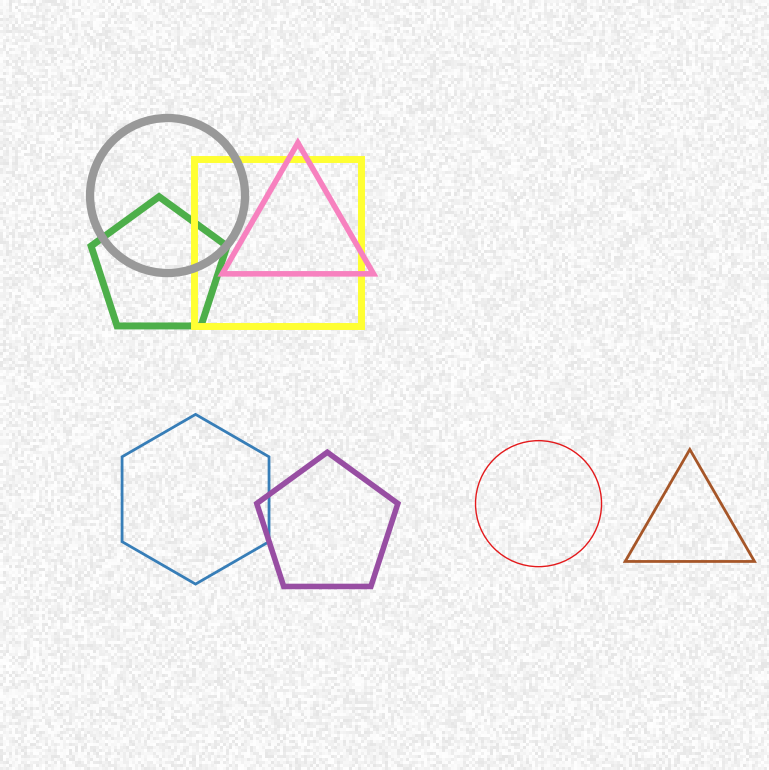[{"shape": "circle", "thickness": 0.5, "radius": 0.41, "center": [0.699, 0.346]}, {"shape": "hexagon", "thickness": 1, "radius": 0.55, "center": [0.254, 0.352]}, {"shape": "pentagon", "thickness": 2.5, "radius": 0.46, "center": [0.207, 0.652]}, {"shape": "pentagon", "thickness": 2, "radius": 0.48, "center": [0.425, 0.316]}, {"shape": "square", "thickness": 2.5, "radius": 0.54, "center": [0.36, 0.685]}, {"shape": "triangle", "thickness": 1, "radius": 0.48, "center": [0.896, 0.319]}, {"shape": "triangle", "thickness": 2, "radius": 0.57, "center": [0.387, 0.701]}, {"shape": "circle", "thickness": 3, "radius": 0.5, "center": [0.218, 0.746]}]